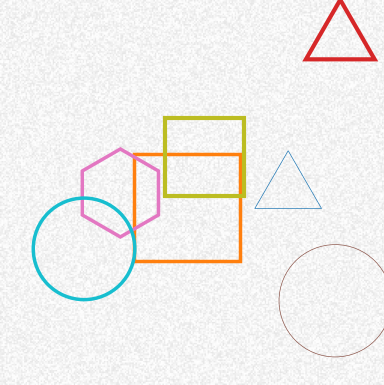[{"shape": "triangle", "thickness": 0.5, "radius": 0.5, "center": [0.749, 0.508]}, {"shape": "square", "thickness": 2.5, "radius": 0.69, "center": [0.485, 0.461]}, {"shape": "triangle", "thickness": 3, "radius": 0.52, "center": [0.884, 0.897]}, {"shape": "circle", "thickness": 0.5, "radius": 0.73, "center": [0.871, 0.219]}, {"shape": "hexagon", "thickness": 2.5, "radius": 0.57, "center": [0.313, 0.499]}, {"shape": "square", "thickness": 3, "radius": 0.51, "center": [0.531, 0.593]}, {"shape": "circle", "thickness": 2.5, "radius": 0.66, "center": [0.218, 0.354]}]